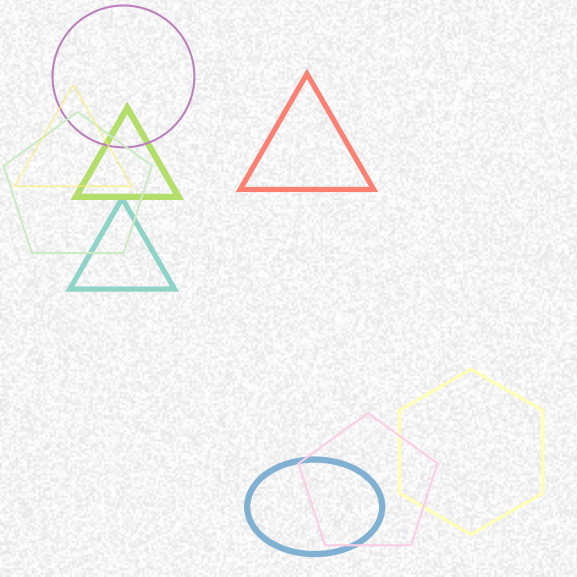[{"shape": "triangle", "thickness": 2.5, "radius": 0.52, "center": [0.212, 0.551]}, {"shape": "hexagon", "thickness": 1.5, "radius": 0.72, "center": [0.816, 0.217]}, {"shape": "triangle", "thickness": 2.5, "radius": 0.67, "center": [0.532, 0.738]}, {"shape": "oval", "thickness": 3, "radius": 0.58, "center": [0.545, 0.122]}, {"shape": "triangle", "thickness": 3, "radius": 0.51, "center": [0.22, 0.71]}, {"shape": "pentagon", "thickness": 1, "radius": 0.63, "center": [0.637, 0.157]}, {"shape": "circle", "thickness": 1, "radius": 0.61, "center": [0.214, 0.867]}, {"shape": "pentagon", "thickness": 1, "radius": 0.68, "center": [0.135, 0.67]}, {"shape": "triangle", "thickness": 0.5, "radius": 0.59, "center": [0.127, 0.735]}]